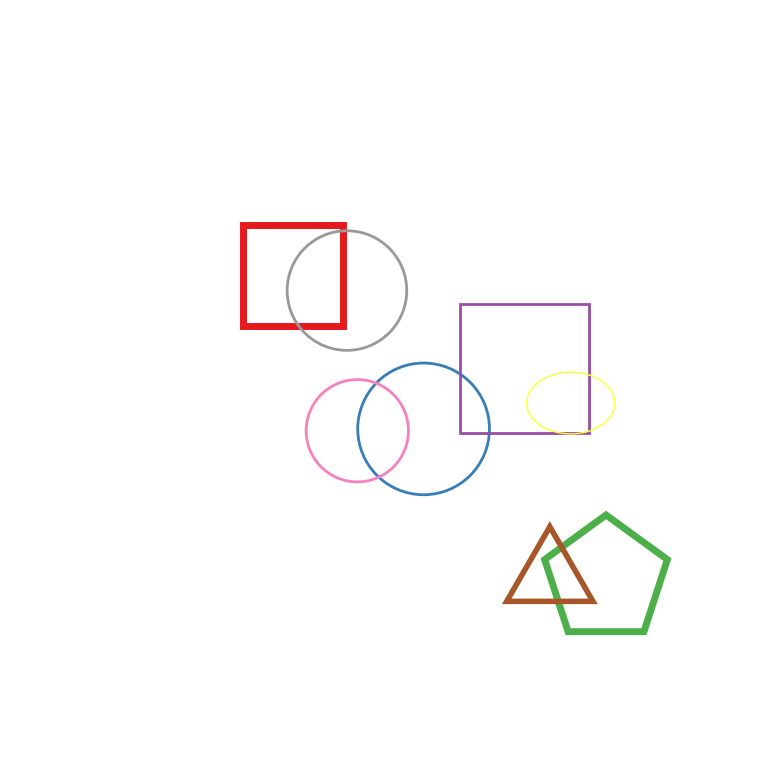[{"shape": "square", "thickness": 2.5, "radius": 0.33, "center": [0.381, 0.642]}, {"shape": "circle", "thickness": 1, "radius": 0.43, "center": [0.55, 0.443]}, {"shape": "pentagon", "thickness": 2.5, "radius": 0.42, "center": [0.787, 0.247]}, {"shape": "square", "thickness": 1, "radius": 0.42, "center": [0.681, 0.521]}, {"shape": "oval", "thickness": 0.5, "radius": 0.29, "center": [0.741, 0.477]}, {"shape": "triangle", "thickness": 2, "radius": 0.32, "center": [0.714, 0.251]}, {"shape": "circle", "thickness": 1, "radius": 0.33, "center": [0.464, 0.441]}, {"shape": "circle", "thickness": 1, "radius": 0.39, "center": [0.451, 0.623]}]